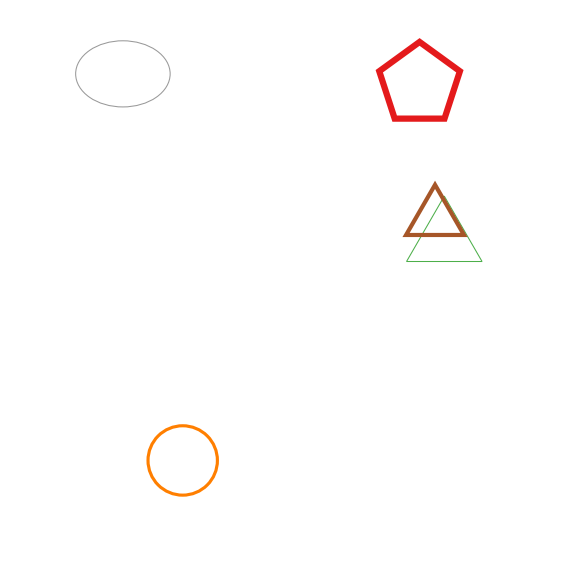[{"shape": "pentagon", "thickness": 3, "radius": 0.37, "center": [0.727, 0.853]}, {"shape": "triangle", "thickness": 0.5, "radius": 0.38, "center": [0.769, 0.584]}, {"shape": "circle", "thickness": 1.5, "radius": 0.3, "center": [0.316, 0.202]}, {"shape": "triangle", "thickness": 2, "radius": 0.29, "center": [0.753, 0.621]}, {"shape": "oval", "thickness": 0.5, "radius": 0.41, "center": [0.213, 0.871]}]